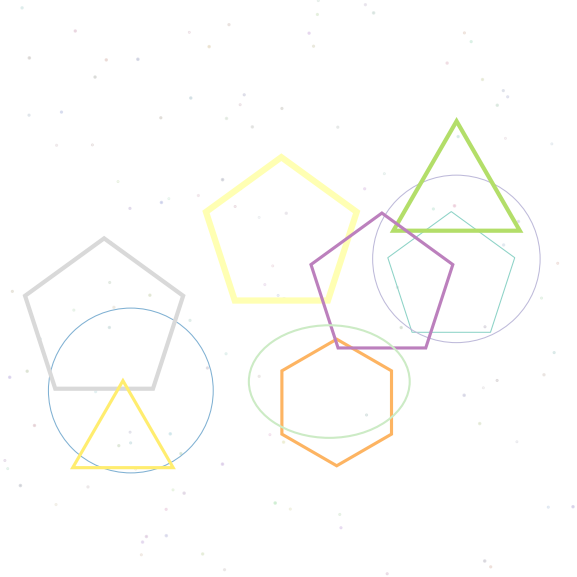[{"shape": "pentagon", "thickness": 0.5, "radius": 0.58, "center": [0.781, 0.517]}, {"shape": "pentagon", "thickness": 3, "radius": 0.69, "center": [0.487, 0.59]}, {"shape": "circle", "thickness": 0.5, "radius": 0.73, "center": [0.79, 0.551]}, {"shape": "circle", "thickness": 0.5, "radius": 0.71, "center": [0.227, 0.323]}, {"shape": "hexagon", "thickness": 1.5, "radius": 0.55, "center": [0.583, 0.302]}, {"shape": "triangle", "thickness": 2, "radius": 0.63, "center": [0.791, 0.663]}, {"shape": "pentagon", "thickness": 2, "radius": 0.72, "center": [0.18, 0.442]}, {"shape": "pentagon", "thickness": 1.5, "radius": 0.65, "center": [0.661, 0.501]}, {"shape": "oval", "thickness": 1, "radius": 0.7, "center": [0.57, 0.338]}, {"shape": "triangle", "thickness": 1.5, "radius": 0.5, "center": [0.213, 0.24]}]